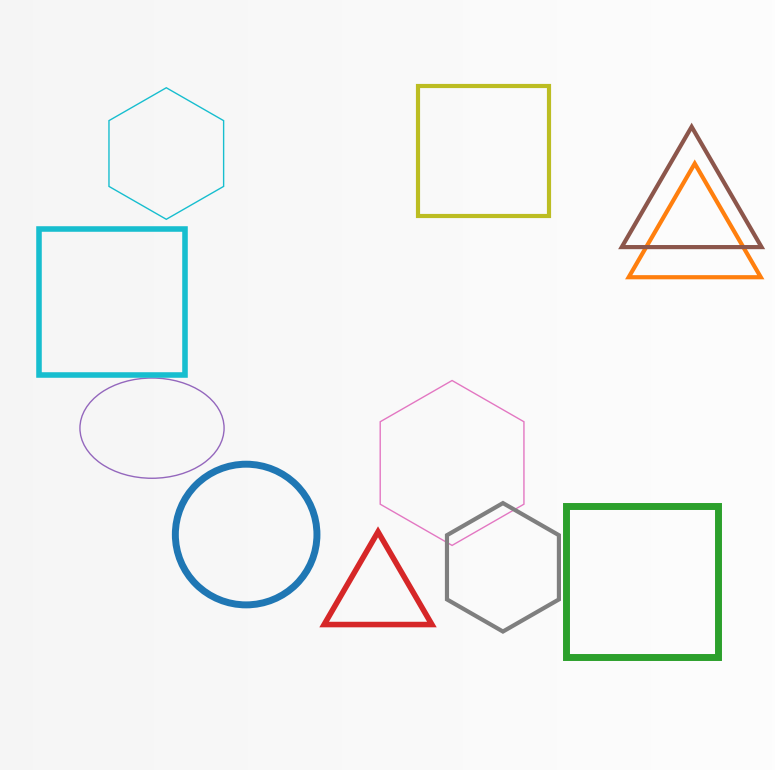[{"shape": "circle", "thickness": 2.5, "radius": 0.46, "center": [0.318, 0.306]}, {"shape": "triangle", "thickness": 1.5, "radius": 0.49, "center": [0.896, 0.689]}, {"shape": "square", "thickness": 2.5, "radius": 0.49, "center": [0.829, 0.245]}, {"shape": "triangle", "thickness": 2, "radius": 0.4, "center": [0.488, 0.229]}, {"shape": "oval", "thickness": 0.5, "radius": 0.46, "center": [0.196, 0.444]}, {"shape": "triangle", "thickness": 1.5, "radius": 0.52, "center": [0.892, 0.731]}, {"shape": "hexagon", "thickness": 0.5, "radius": 0.54, "center": [0.583, 0.399]}, {"shape": "hexagon", "thickness": 1.5, "radius": 0.42, "center": [0.649, 0.263]}, {"shape": "square", "thickness": 1.5, "radius": 0.42, "center": [0.624, 0.804]}, {"shape": "hexagon", "thickness": 0.5, "radius": 0.43, "center": [0.215, 0.801]}, {"shape": "square", "thickness": 2, "radius": 0.47, "center": [0.145, 0.608]}]